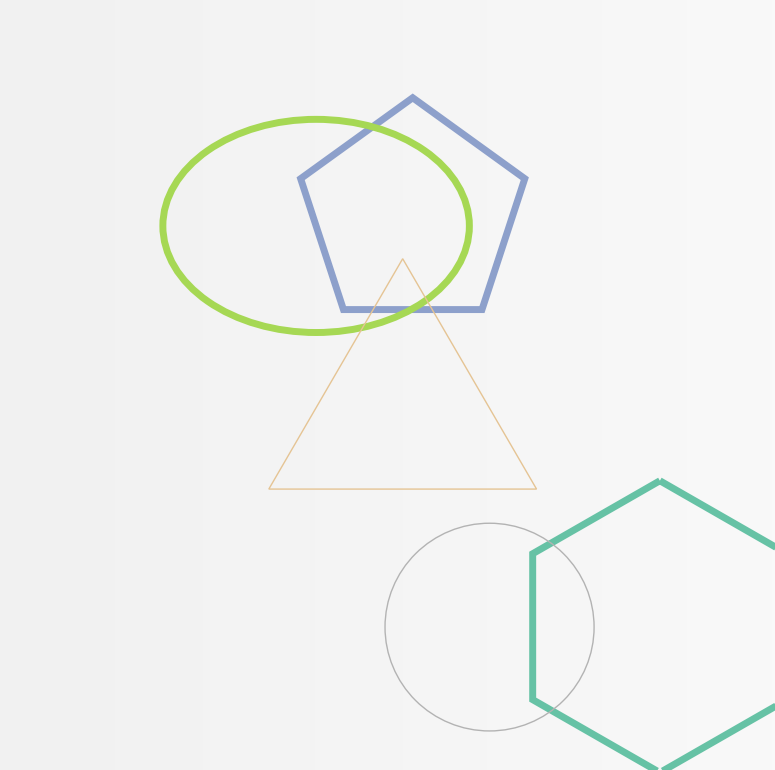[{"shape": "hexagon", "thickness": 2.5, "radius": 0.95, "center": [0.851, 0.186]}, {"shape": "pentagon", "thickness": 2.5, "radius": 0.76, "center": [0.533, 0.721]}, {"shape": "oval", "thickness": 2.5, "radius": 0.99, "center": [0.408, 0.707]}, {"shape": "triangle", "thickness": 0.5, "radius": 1.0, "center": [0.52, 0.465]}, {"shape": "circle", "thickness": 0.5, "radius": 0.67, "center": [0.632, 0.186]}]